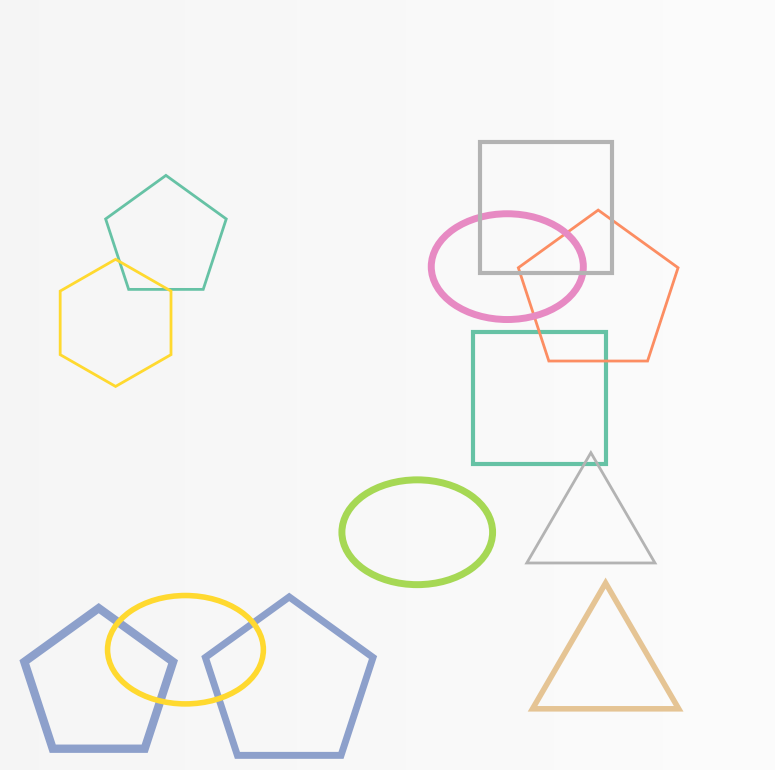[{"shape": "pentagon", "thickness": 1, "radius": 0.41, "center": [0.214, 0.69]}, {"shape": "square", "thickness": 1.5, "radius": 0.43, "center": [0.696, 0.483]}, {"shape": "pentagon", "thickness": 1, "radius": 0.54, "center": [0.772, 0.619]}, {"shape": "pentagon", "thickness": 2.5, "radius": 0.57, "center": [0.373, 0.111]}, {"shape": "pentagon", "thickness": 3, "radius": 0.5, "center": [0.127, 0.109]}, {"shape": "oval", "thickness": 2.5, "radius": 0.49, "center": [0.655, 0.654]}, {"shape": "oval", "thickness": 2.5, "radius": 0.49, "center": [0.538, 0.309]}, {"shape": "hexagon", "thickness": 1, "radius": 0.41, "center": [0.149, 0.581]}, {"shape": "oval", "thickness": 2, "radius": 0.5, "center": [0.239, 0.156]}, {"shape": "triangle", "thickness": 2, "radius": 0.54, "center": [0.781, 0.134]}, {"shape": "triangle", "thickness": 1, "radius": 0.48, "center": [0.762, 0.317]}, {"shape": "square", "thickness": 1.5, "radius": 0.43, "center": [0.704, 0.731]}]